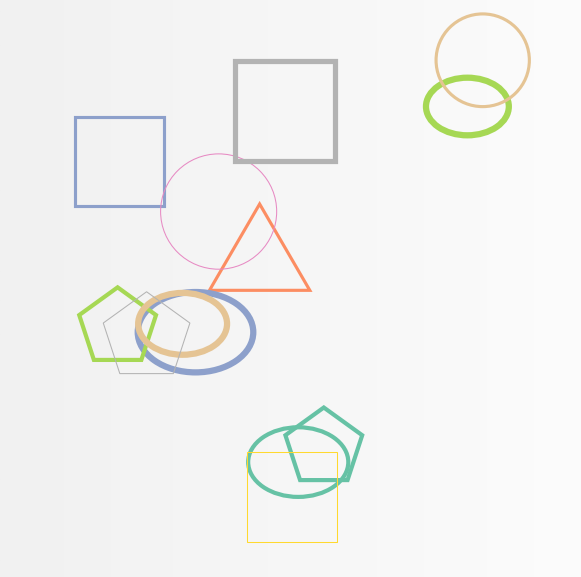[{"shape": "pentagon", "thickness": 2, "radius": 0.35, "center": [0.557, 0.224]}, {"shape": "oval", "thickness": 2, "radius": 0.43, "center": [0.513, 0.199]}, {"shape": "triangle", "thickness": 1.5, "radius": 0.5, "center": [0.447, 0.546]}, {"shape": "oval", "thickness": 3, "radius": 0.5, "center": [0.336, 0.424]}, {"shape": "square", "thickness": 1.5, "radius": 0.38, "center": [0.205, 0.72]}, {"shape": "circle", "thickness": 0.5, "radius": 0.5, "center": [0.376, 0.633]}, {"shape": "pentagon", "thickness": 2, "radius": 0.35, "center": [0.202, 0.432]}, {"shape": "oval", "thickness": 3, "radius": 0.36, "center": [0.804, 0.815]}, {"shape": "square", "thickness": 0.5, "radius": 0.39, "center": [0.502, 0.138]}, {"shape": "oval", "thickness": 3, "radius": 0.38, "center": [0.314, 0.438]}, {"shape": "circle", "thickness": 1.5, "radius": 0.4, "center": [0.83, 0.895]}, {"shape": "pentagon", "thickness": 0.5, "radius": 0.39, "center": [0.252, 0.416]}, {"shape": "square", "thickness": 2.5, "radius": 0.43, "center": [0.49, 0.807]}]